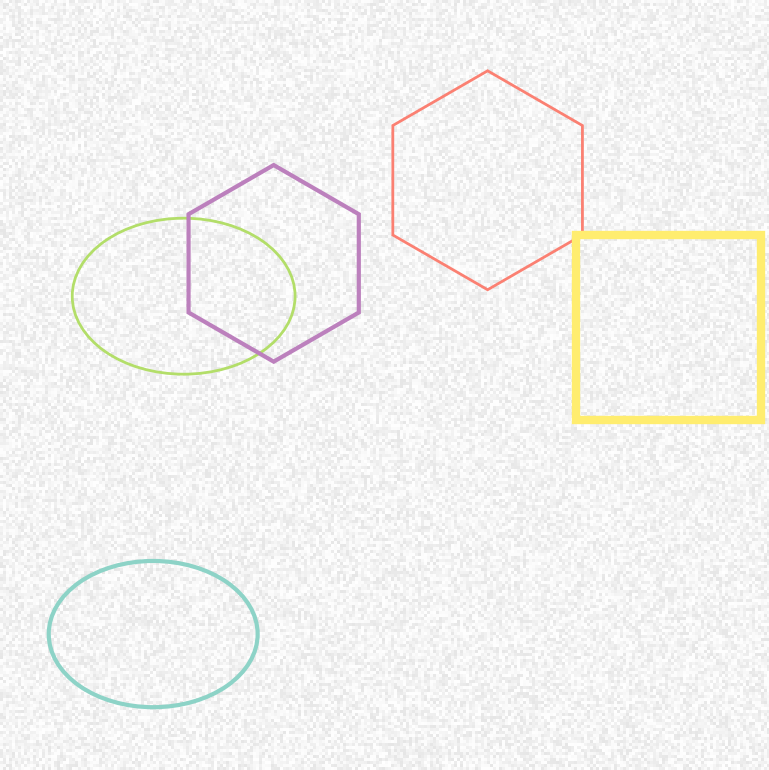[{"shape": "oval", "thickness": 1.5, "radius": 0.68, "center": [0.199, 0.177]}, {"shape": "hexagon", "thickness": 1, "radius": 0.71, "center": [0.633, 0.766]}, {"shape": "oval", "thickness": 1, "radius": 0.72, "center": [0.239, 0.615]}, {"shape": "hexagon", "thickness": 1.5, "radius": 0.64, "center": [0.355, 0.658]}, {"shape": "square", "thickness": 3, "radius": 0.6, "center": [0.868, 0.574]}]